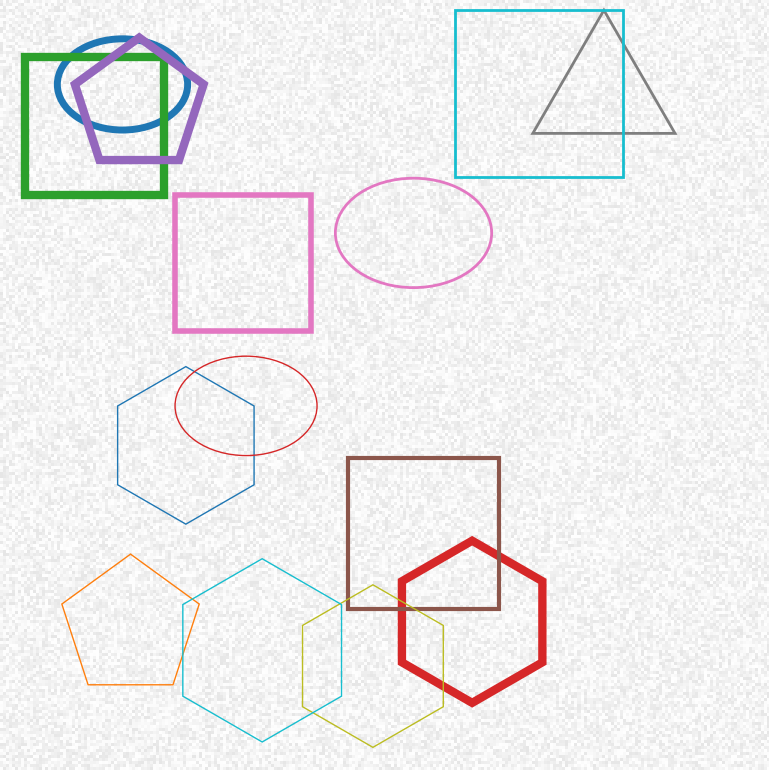[{"shape": "oval", "thickness": 2.5, "radius": 0.42, "center": [0.159, 0.89]}, {"shape": "hexagon", "thickness": 0.5, "radius": 0.51, "center": [0.241, 0.422]}, {"shape": "pentagon", "thickness": 0.5, "radius": 0.47, "center": [0.17, 0.187]}, {"shape": "square", "thickness": 3, "radius": 0.45, "center": [0.123, 0.837]}, {"shape": "hexagon", "thickness": 3, "radius": 0.53, "center": [0.613, 0.192]}, {"shape": "oval", "thickness": 0.5, "radius": 0.46, "center": [0.32, 0.473]}, {"shape": "pentagon", "thickness": 3, "radius": 0.44, "center": [0.181, 0.863]}, {"shape": "square", "thickness": 1.5, "radius": 0.49, "center": [0.55, 0.307]}, {"shape": "oval", "thickness": 1, "radius": 0.51, "center": [0.537, 0.698]}, {"shape": "square", "thickness": 2, "radius": 0.44, "center": [0.316, 0.659]}, {"shape": "triangle", "thickness": 1, "radius": 0.53, "center": [0.784, 0.88]}, {"shape": "hexagon", "thickness": 0.5, "radius": 0.53, "center": [0.484, 0.135]}, {"shape": "square", "thickness": 1, "radius": 0.54, "center": [0.7, 0.878]}, {"shape": "hexagon", "thickness": 0.5, "radius": 0.59, "center": [0.34, 0.155]}]